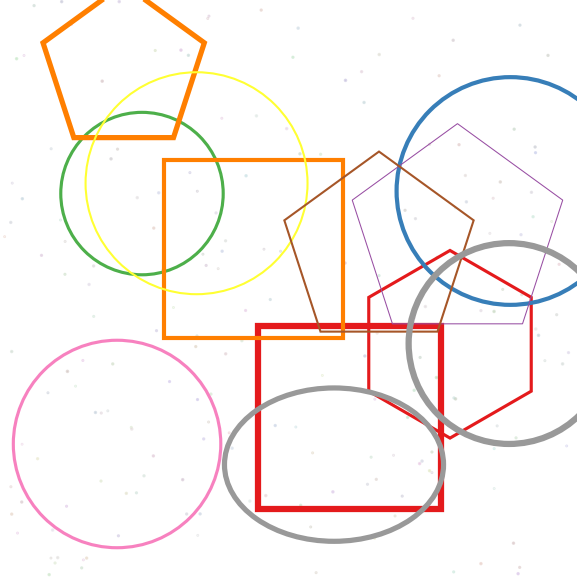[{"shape": "hexagon", "thickness": 1.5, "radius": 0.81, "center": [0.779, 0.403]}, {"shape": "square", "thickness": 3, "radius": 0.79, "center": [0.605, 0.277]}, {"shape": "circle", "thickness": 2, "radius": 0.99, "center": [0.884, 0.668]}, {"shape": "circle", "thickness": 1.5, "radius": 0.7, "center": [0.246, 0.664]}, {"shape": "pentagon", "thickness": 0.5, "radius": 0.96, "center": [0.792, 0.593]}, {"shape": "pentagon", "thickness": 2.5, "radius": 0.73, "center": [0.214, 0.88]}, {"shape": "square", "thickness": 2, "radius": 0.77, "center": [0.439, 0.568]}, {"shape": "circle", "thickness": 1, "radius": 0.96, "center": [0.34, 0.682]}, {"shape": "pentagon", "thickness": 1, "radius": 0.86, "center": [0.656, 0.564]}, {"shape": "circle", "thickness": 1.5, "radius": 0.9, "center": [0.203, 0.23]}, {"shape": "circle", "thickness": 3, "radius": 0.87, "center": [0.881, 0.404]}, {"shape": "oval", "thickness": 2.5, "radius": 0.95, "center": [0.578, 0.195]}]